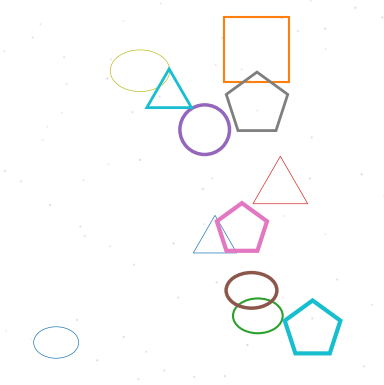[{"shape": "oval", "thickness": 0.5, "radius": 0.29, "center": [0.146, 0.11]}, {"shape": "triangle", "thickness": 0.5, "radius": 0.33, "center": [0.558, 0.376]}, {"shape": "square", "thickness": 1.5, "radius": 0.42, "center": [0.666, 0.872]}, {"shape": "oval", "thickness": 1.5, "radius": 0.32, "center": [0.67, 0.18]}, {"shape": "triangle", "thickness": 0.5, "radius": 0.41, "center": [0.728, 0.512]}, {"shape": "circle", "thickness": 2.5, "radius": 0.32, "center": [0.532, 0.663]}, {"shape": "oval", "thickness": 2.5, "radius": 0.33, "center": [0.653, 0.246]}, {"shape": "pentagon", "thickness": 3, "radius": 0.34, "center": [0.628, 0.404]}, {"shape": "pentagon", "thickness": 2, "radius": 0.42, "center": [0.668, 0.729]}, {"shape": "oval", "thickness": 0.5, "radius": 0.39, "center": [0.364, 0.816]}, {"shape": "triangle", "thickness": 2, "radius": 0.33, "center": [0.439, 0.754]}, {"shape": "pentagon", "thickness": 3, "radius": 0.38, "center": [0.812, 0.144]}]